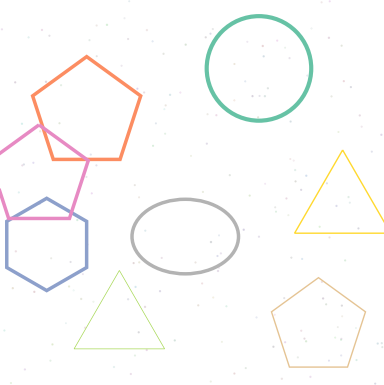[{"shape": "circle", "thickness": 3, "radius": 0.68, "center": [0.673, 0.822]}, {"shape": "pentagon", "thickness": 2.5, "radius": 0.74, "center": [0.225, 0.705]}, {"shape": "hexagon", "thickness": 2.5, "radius": 0.6, "center": [0.121, 0.365]}, {"shape": "pentagon", "thickness": 2.5, "radius": 0.67, "center": [0.101, 0.541]}, {"shape": "triangle", "thickness": 0.5, "radius": 0.68, "center": [0.31, 0.162]}, {"shape": "triangle", "thickness": 1, "radius": 0.72, "center": [0.89, 0.466]}, {"shape": "pentagon", "thickness": 1, "radius": 0.64, "center": [0.827, 0.15]}, {"shape": "oval", "thickness": 2.5, "radius": 0.69, "center": [0.481, 0.386]}]